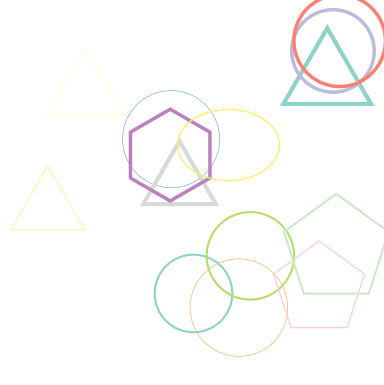[{"shape": "triangle", "thickness": 3, "radius": 0.66, "center": [0.85, 0.796]}, {"shape": "circle", "thickness": 1.5, "radius": 0.5, "center": [0.503, 0.238]}, {"shape": "triangle", "thickness": 0.5, "radius": 0.57, "center": [0.222, 0.761]}, {"shape": "circle", "thickness": 2.5, "radius": 0.54, "center": [0.865, 0.868]}, {"shape": "circle", "thickness": 2.5, "radius": 0.59, "center": [0.882, 0.894]}, {"shape": "circle", "thickness": 0.5, "radius": 0.63, "center": [0.444, 0.639]}, {"shape": "circle", "thickness": 0.5, "radius": 0.63, "center": [0.62, 0.201]}, {"shape": "circle", "thickness": 1.5, "radius": 0.57, "center": [0.65, 0.335]}, {"shape": "pentagon", "thickness": 1, "radius": 0.62, "center": [0.829, 0.25]}, {"shape": "triangle", "thickness": 3, "radius": 0.55, "center": [0.466, 0.524]}, {"shape": "hexagon", "thickness": 2.5, "radius": 0.6, "center": [0.442, 0.597]}, {"shape": "pentagon", "thickness": 1.5, "radius": 0.72, "center": [0.873, 0.353]}, {"shape": "triangle", "thickness": 0.5, "radius": 0.56, "center": [0.124, 0.458]}, {"shape": "oval", "thickness": 1, "radius": 0.66, "center": [0.593, 0.623]}]